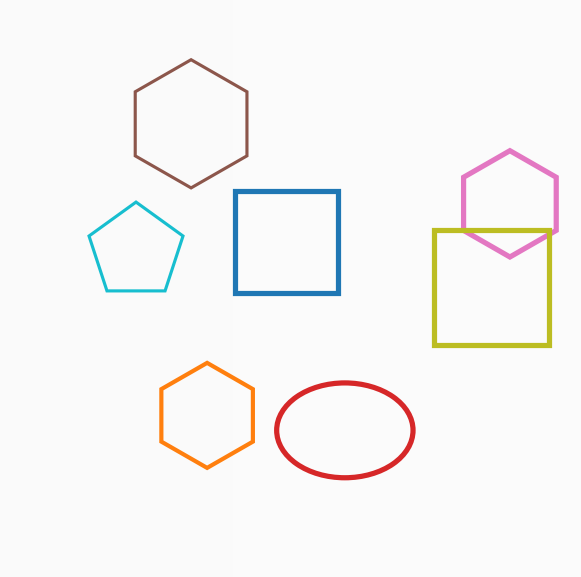[{"shape": "square", "thickness": 2.5, "radius": 0.44, "center": [0.493, 0.58]}, {"shape": "hexagon", "thickness": 2, "radius": 0.45, "center": [0.356, 0.28]}, {"shape": "oval", "thickness": 2.5, "radius": 0.59, "center": [0.593, 0.254]}, {"shape": "hexagon", "thickness": 1.5, "radius": 0.55, "center": [0.329, 0.785]}, {"shape": "hexagon", "thickness": 2.5, "radius": 0.46, "center": [0.877, 0.646]}, {"shape": "square", "thickness": 2.5, "radius": 0.5, "center": [0.846, 0.502]}, {"shape": "pentagon", "thickness": 1.5, "radius": 0.43, "center": [0.234, 0.564]}]